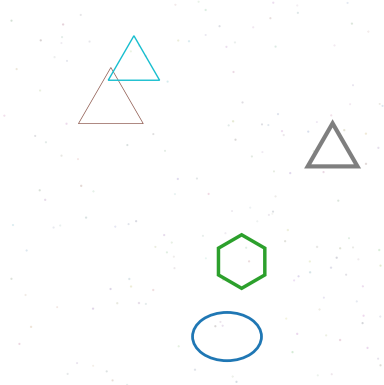[{"shape": "oval", "thickness": 2, "radius": 0.45, "center": [0.59, 0.126]}, {"shape": "hexagon", "thickness": 2.5, "radius": 0.35, "center": [0.628, 0.321]}, {"shape": "triangle", "thickness": 0.5, "radius": 0.49, "center": [0.288, 0.727]}, {"shape": "triangle", "thickness": 3, "radius": 0.37, "center": [0.864, 0.605]}, {"shape": "triangle", "thickness": 1, "radius": 0.39, "center": [0.348, 0.83]}]